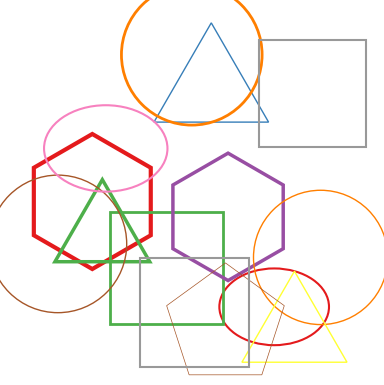[{"shape": "oval", "thickness": 1.5, "radius": 0.71, "center": [0.712, 0.203]}, {"shape": "hexagon", "thickness": 3, "radius": 0.88, "center": [0.24, 0.477]}, {"shape": "triangle", "thickness": 1, "radius": 0.86, "center": [0.549, 0.769]}, {"shape": "triangle", "thickness": 2.5, "radius": 0.71, "center": [0.266, 0.391]}, {"shape": "square", "thickness": 2, "radius": 0.73, "center": [0.434, 0.304]}, {"shape": "hexagon", "thickness": 2.5, "radius": 0.83, "center": [0.592, 0.437]}, {"shape": "circle", "thickness": 1, "radius": 0.87, "center": [0.833, 0.331]}, {"shape": "circle", "thickness": 2, "radius": 0.91, "center": [0.498, 0.858]}, {"shape": "triangle", "thickness": 1, "radius": 0.79, "center": [0.765, 0.138]}, {"shape": "pentagon", "thickness": 0.5, "radius": 0.8, "center": [0.586, 0.156]}, {"shape": "circle", "thickness": 1, "radius": 0.89, "center": [0.15, 0.366]}, {"shape": "oval", "thickness": 1.5, "radius": 0.8, "center": [0.275, 0.614]}, {"shape": "square", "thickness": 1.5, "radius": 0.7, "center": [0.505, 0.189]}, {"shape": "square", "thickness": 1.5, "radius": 0.7, "center": [0.812, 0.757]}]